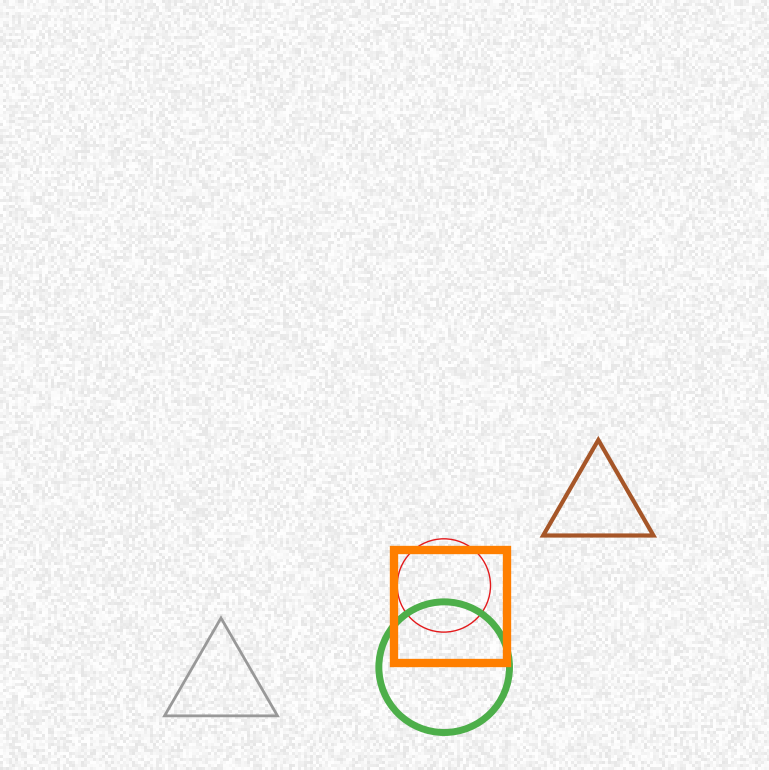[{"shape": "circle", "thickness": 0.5, "radius": 0.3, "center": [0.576, 0.24]}, {"shape": "circle", "thickness": 2.5, "radius": 0.42, "center": [0.577, 0.134]}, {"shape": "square", "thickness": 3, "radius": 0.37, "center": [0.585, 0.212]}, {"shape": "triangle", "thickness": 1.5, "radius": 0.41, "center": [0.777, 0.346]}, {"shape": "triangle", "thickness": 1, "radius": 0.42, "center": [0.287, 0.113]}]